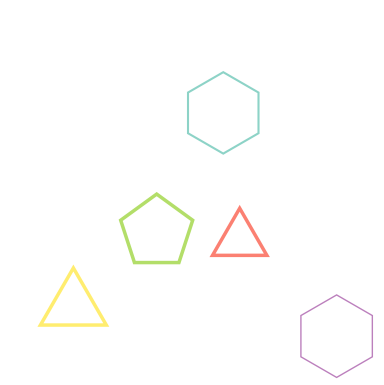[{"shape": "hexagon", "thickness": 1.5, "radius": 0.53, "center": [0.58, 0.707]}, {"shape": "triangle", "thickness": 2.5, "radius": 0.41, "center": [0.623, 0.377]}, {"shape": "pentagon", "thickness": 2.5, "radius": 0.49, "center": [0.407, 0.398]}, {"shape": "hexagon", "thickness": 1, "radius": 0.54, "center": [0.874, 0.127]}, {"shape": "triangle", "thickness": 2.5, "radius": 0.49, "center": [0.191, 0.205]}]